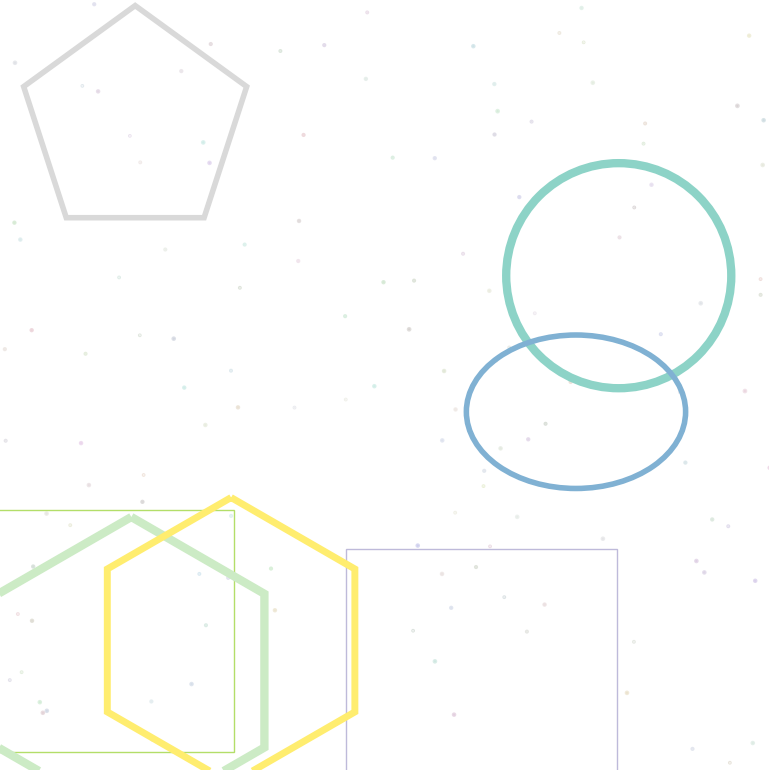[{"shape": "circle", "thickness": 3, "radius": 0.73, "center": [0.804, 0.642]}, {"shape": "square", "thickness": 0.5, "radius": 0.88, "center": [0.625, 0.112]}, {"shape": "oval", "thickness": 2, "radius": 0.71, "center": [0.748, 0.465]}, {"shape": "square", "thickness": 0.5, "radius": 0.78, "center": [0.147, 0.18]}, {"shape": "pentagon", "thickness": 2, "radius": 0.76, "center": [0.176, 0.84]}, {"shape": "hexagon", "thickness": 3, "radius": 1.0, "center": [0.171, 0.129]}, {"shape": "hexagon", "thickness": 2.5, "radius": 0.93, "center": [0.3, 0.168]}]